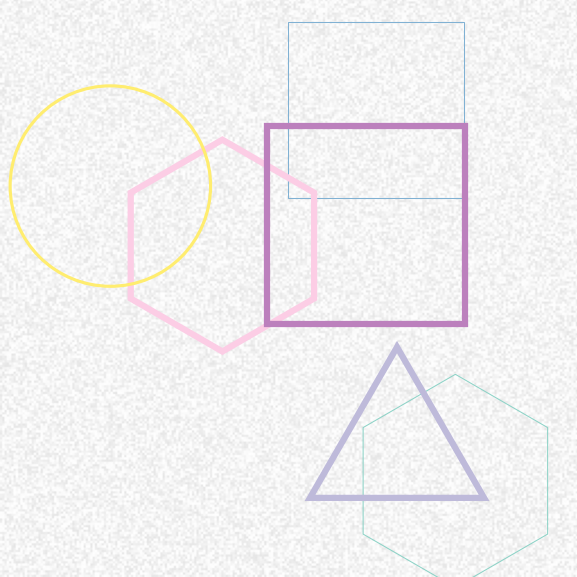[{"shape": "hexagon", "thickness": 0.5, "radius": 0.92, "center": [0.789, 0.167]}, {"shape": "triangle", "thickness": 3, "radius": 0.87, "center": [0.687, 0.224]}, {"shape": "square", "thickness": 0.5, "radius": 0.76, "center": [0.651, 0.809]}, {"shape": "hexagon", "thickness": 3, "radius": 0.92, "center": [0.385, 0.574]}, {"shape": "square", "thickness": 3, "radius": 0.86, "center": [0.633, 0.61]}, {"shape": "circle", "thickness": 1.5, "radius": 0.87, "center": [0.191, 0.677]}]